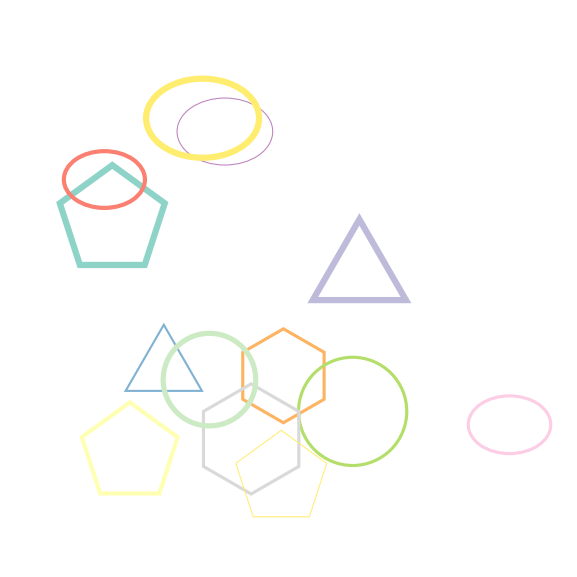[{"shape": "pentagon", "thickness": 3, "radius": 0.48, "center": [0.194, 0.618]}, {"shape": "pentagon", "thickness": 2, "radius": 0.44, "center": [0.225, 0.215]}, {"shape": "triangle", "thickness": 3, "radius": 0.47, "center": [0.622, 0.526]}, {"shape": "oval", "thickness": 2, "radius": 0.35, "center": [0.181, 0.688]}, {"shape": "triangle", "thickness": 1, "radius": 0.38, "center": [0.284, 0.36]}, {"shape": "hexagon", "thickness": 1.5, "radius": 0.41, "center": [0.491, 0.348]}, {"shape": "circle", "thickness": 1.5, "radius": 0.47, "center": [0.611, 0.287]}, {"shape": "oval", "thickness": 1.5, "radius": 0.36, "center": [0.882, 0.264]}, {"shape": "hexagon", "thickness": 1.5, "radius": 0.48, "center": [0.435, 0.239]}, {"shape": "oval", "thickness": 0.5, "radius": 0.41, "center": [0.389, 0.771]}, {"shape": "circle", "thickness": 2.5, "radius": 0.4, "center": [0.363, 0.342]}, {"shape": "oval", "thickness": 3, "radius": 0.49, "center": [0.351, 0.794]}, {"shape": "pentagon", "thickness": 0.5, "radius": 0.41, "center": [0.487, 0.171]}]